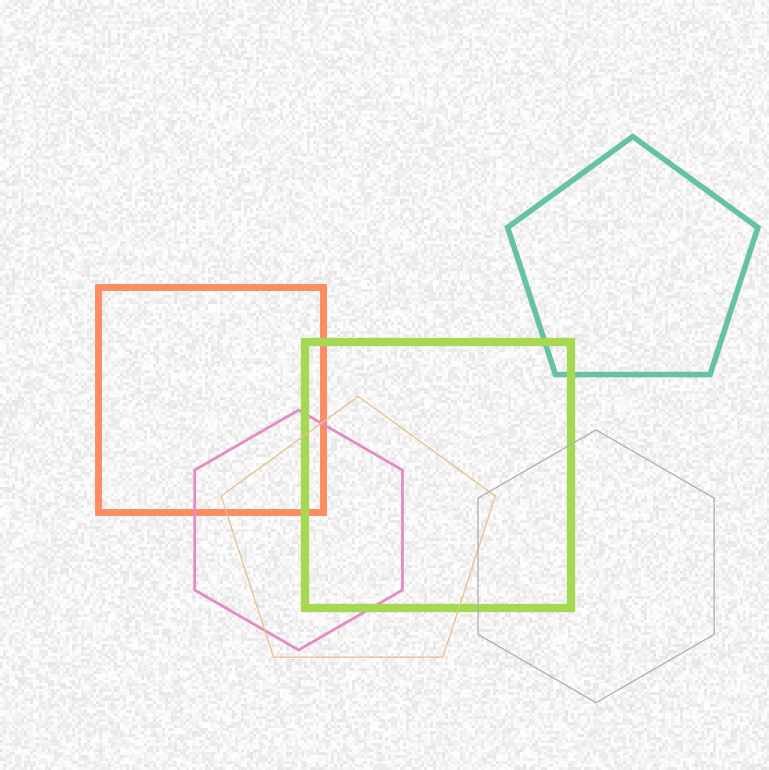[{"shape": "pentagon", "thickness": 2, "radius": 0.85, "center": [0.822, 0.652]}, {"shape": "square", "thickness": 2.5, "radius": 0.73, "center": [0.274, 0.481]}, {"shape": "hexagon", "thickness": 1, "radius": 0.78, "center": [0.388, 0.312]}, {"shape": "square", "thickness": 3, "radius": 0.86, "center": [0.569, 0.383]}, {"shape": "pentagon", "thickness": 0.5, "radius": 0.94, "center": [0.465, 0.298]}, {"shape": "hexagon", "thickness": 0.5, "radius": 0.89, "center": [0.774, 0.265]}]